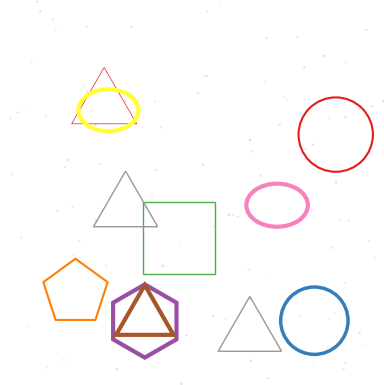[{"shape": "circle", "thickness": 1.5, "radius": 0.48, "center": [0.872, 0.65]}, {"shape": "triangle", "thickness": 0.5, "radius": 0.49, "center": [0.271, 0.727]}, {"shape": "circle", "thickness": 2.5, "radius": 0.44, "center": [0.817, 0.167]}, {"shape": "square", "thickness": 1, "radius": 0.47, "center": [0.464, 0.382]}, {"shape": "hexagon", "thickness": 3, "radius": 0.48, "center": [0.376, 0.166]}, {"shape": "pentagon", "thickness": 1.5, "radius": 0.44, "center": [0.196, 0.24]}, {"shape": "oval", "thickness": 3, "radius": 0.39, "center": [0.282, 0.714]}, {"shape": "triangle", "thickness": 3, "radius": 0.43, "center": [0.376, 0.173]}, {"shape": "oval", "thickness": 3, "radius": 0.4, "center": [0.72, 0.467]}, {"shape": "triangle", "thickness": 1, "radius": 0.48, "center": [0.649, 0.135]}, {"shape": "triangle", "thickness": 1, "radius": 0.48, "center": [0.326, 0.459]}]